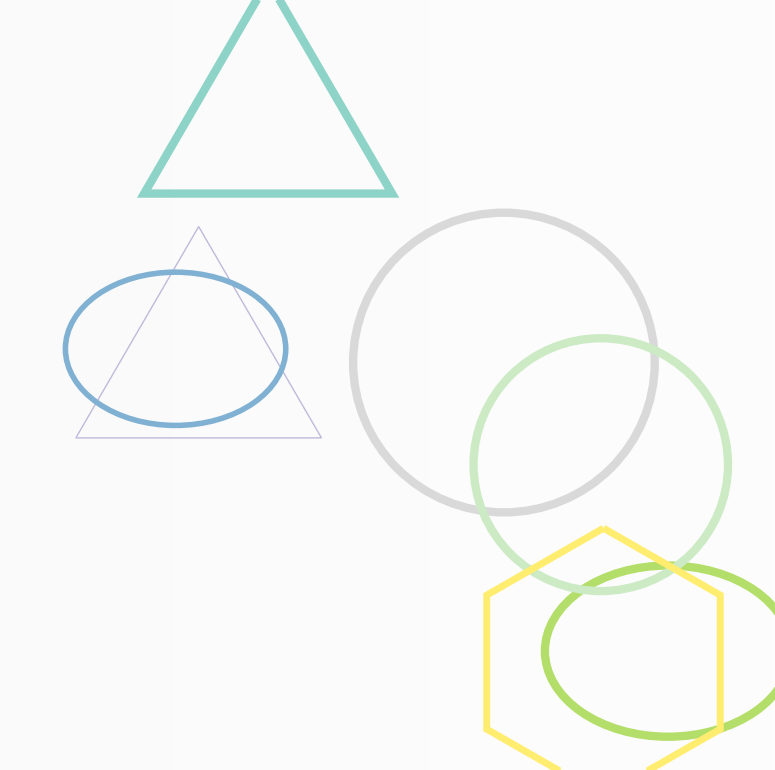[{"shape": "triangle", "thickness": 3, "radius": 0.92, "center": [0.346, 0.841]}, {"shape": "triangle", "thickness": 0.5, "radius": 0.91, "center": [0.256, 0.523]}, {"shape": "oval", "thickness": 2, "radius": 0.71, "center": [0.227, 0.547]}, {"shape": "oval", "thickness": 3, "radius": 0.79, "center": [0.862, 0.154]}, {"shape": "circle", "thickness": 3, "radius": 0.97, "center": [0.65, 0.529]}, {"shape": "circle", "thickness": 3, "radius": 0.82, "center": [0.775, 0.397]}, {"shape": "hexagon", "thickness": 2.5, "radius": 0.87, "center": [0.779, 0.14]}]